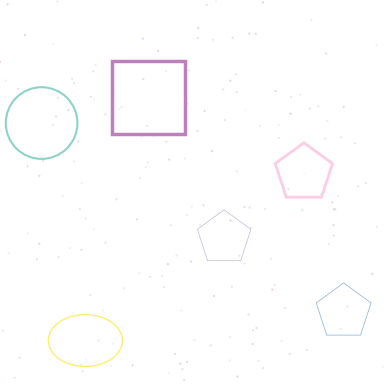[{"shape": "circle", "thickness": 1.5, "radius": 0.47, "center": [0.108, 0.68]}, {"shape": "pentagon", "thickness": 0.5, "radius": 0.37, "center": [0.582, 0.382]}, {"shape": "pentagon", "thickness": 0.5, "radius": 0.37, "center": [0.893, 0.19]}, {"shape": "pentagon", "thickness": 2, "radius": 0.39, "center": [0.789, 0.551]}, {"shape": "square", "thickness": 2.5, "radius": 0.47, "center": [0.386, 0.746]}, {"shape": "oval", "thickness": 1, "radius": 0.48, "center": [0.222, 0.115]}]